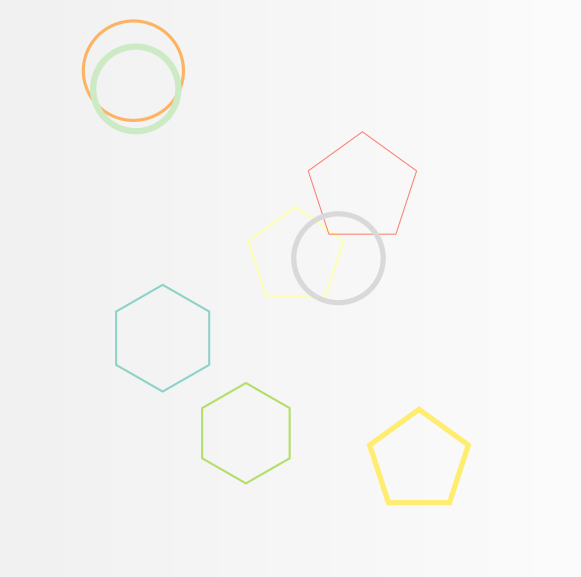[{"shape": "hexagon", "thickness": 1, "radius": 0.46, "center": [0.28, 0.414]}, {"shape": "pentagon", "thickness": 1, "radius": 0.43, "center": [0.509, 0.555]}, {"shape": "pentagon", "thickness": 0.5, "radius": 0.49, "center": [0.623, 0.673]}, {"shape": "circle", "thickness": 1.5, "radius": 0.43, "center": [0.23, 0.877]}, {"shape": "hexagon", "thickness": 1, "radius": 0.43, "center": [0.423, 0.249]}, {"shape": "circle", "thickness": 2.5, "radius": 0.38, "center": [0.582, 0.552]}, {"shape": "circle", "thickness": 3, "radius": 0.37, "center": [0.234, 0.845]}, {"shape": "pentagon", "thickness": 2.5, "radius": 0.45, "center": [0.721, 0.201]}]